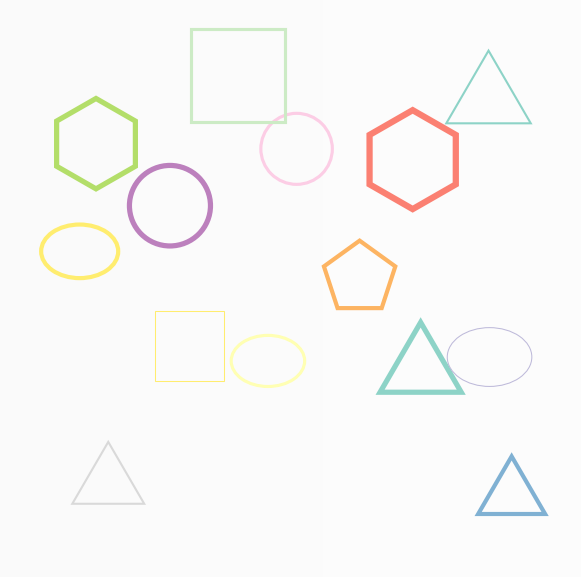[{"shape": "triangle", "thickness": 1, "radius": 0.42, "center": [0.84, 0.828]}, {"shape": "triangle", "thickness": 2.5, "radius": 0.4, "center": [0.724, 0.36]}, {"shape": "oval", "thickness": 1.5, "radius": 0.32, "center": [0.461, 0.374]}, {"shape": "oval", "thickness": 0.5, "radius": 0.36, "center": [0.842, 0.381]}, {"shape": "hexagon", "thickness": 3, "radius": 0.43, "center": [0.71, 0.723]}, {"shape": "triangle", "thickness": 2, "radius": 0.33, "center": [0.88, 0.142]}, {"shape": "pentagon", "thickness": 2, "radius": 0.32, "center": [0.619, 0.518]}, {"shape": "hexagon", "thickness": 2.5, "radius": 0.39, "center": [0.165, 0.75]}, {"shape": "circle", "thickness": 1.5, "radius": 0.31, "center": [0.51, 0.741]}, {"shape": "triangle", "thickness": 1, "radius": 0.36, "center": [0.186, 0.163]}, {"shape": "circle", "thickness": 2.5, "radius": 0.35, "center": [0.292, 0.643]}, {"shape": "square", "thickness": 1.5, "radius": 0.4, "center": [0.41, 0.868]}, {"shape": "oval", "thickness": 2, "radius": 0.33, "center": [0.137, 0.564]}, {"shape": "square", "thickness": 0.5, "radius": 0.3, "center": [0.326, 0.4]}]